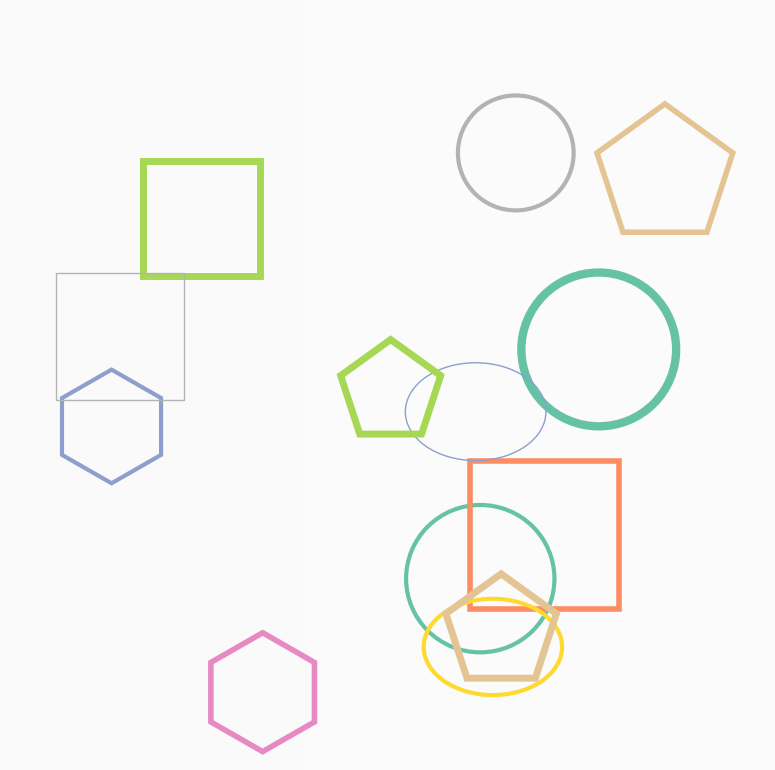[{"shape": "circle", "thickness": 3, "radius": 0.5, "center": [0.773, 0.546]}, {"shape": "circle", "thickness": 1.5, "radius": 0.48, "center": [0.62, 0.249]}, {"shape": "square", "thickness": 2, "radius": 0.48, "center": [0.702, 0.305]}, {"shape": "hexagon", "thickness": 1.5, "radius": 0.37, "center": [0.144, 0.446]}, {"shape": "oval", "thickness": 0.5, "radius": 0.45, "center": [0.614, 0.465]}, {"shape": "hexagon", "thickness": 2, "radius": 0.39, "center": [0.339, 0.101]}, {"shape": "pentagon", "thickness": 2.5, "radius": 0.34, "center": [0.504, 0.491]}, {"shape": "square", "thickness": 2.5, "radius": 0.37, "center": [0.26, 0.716]}, {"shape": "oval", "thickness": 1.5, "radius": 0.45, "center": [0.636, 0.16]}, {"shape": "pentagon", "thickness": 2, "radius": 0.46, "center": [0.858, 0.773]}, {"shape": "pentagon", "thickness": 2.5, "radius": 0.37, "center": [0.647, 0.18]}, {"shape": "square", "thickness": 0.5, "radius": 0.41, "center": [0.155, 0.563]}, {"shape": "circle", "thickness": 1.5, "radius": 0.37, "center": [0.666, 0.801]}]